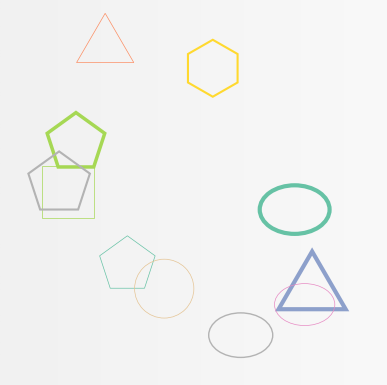[{"shape": "pentagon", "thickness": 0.5, "radius": 0.38, "center": [0.329, 0.312]}, {"shape": "oval", "thickness": 3, "radius": 0.45, "center": [0.76, 0.456]}, {"shape": "triangle", "thickness": 0.5, "radius": 0.43, "center": [0.271, 0.88]}, {"shape": "triangle", "thickness": 3, "radius": 0.5, "center": [0.805, 0.247]}, {"shape": "oval", "thickness": 0.5, "radius": 0.39, "center": [0.786, 0.209]}, {"shape": "pentagon", "thickness": 2.5, "radius": 0.39, "center": [0.196, 0.629]}, {"shape": "square", "thickness": 0.5, "radius": 0.34, "center": [0.175, 0.501]}, {"shape": "hexagon", "thickness": 1.5, "radius": 0.37, "center": [0.549, 0.823]}, {"shape": "circle", "thickness": 0.5, "radius": 0.38, "center": [0.424, 0.25]}, {"shape": "pentagon", "thickness": 1.5, "radius": 0.42, "center": [0.153, 0.523]}, {"shape": "oval", "thickness": 1, "radius": 0.41, "center": [0.621, 0.129]}]